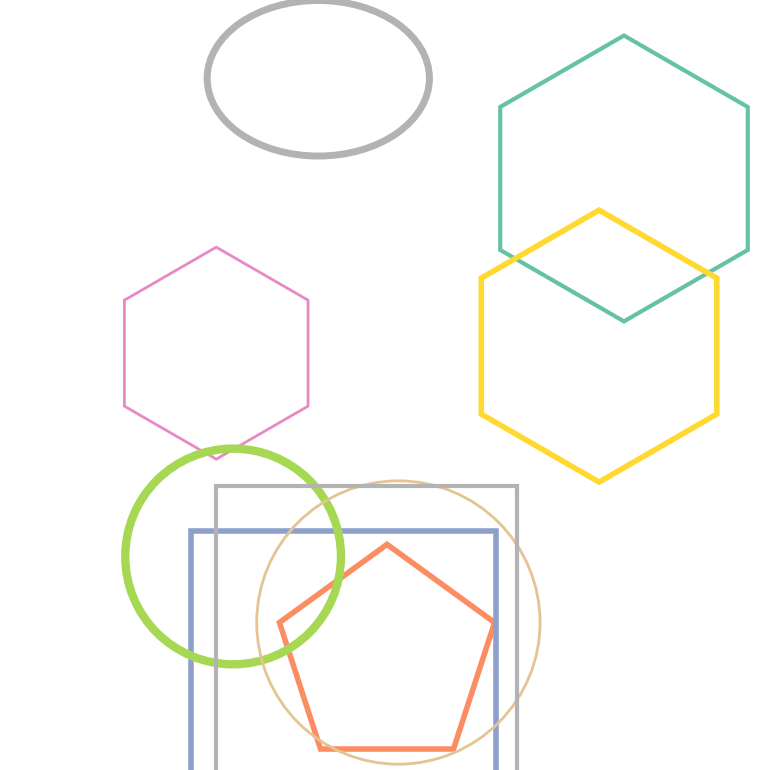[{"shape": "hexagon", "thickness": 1.5, "radius": 0.93, "center": [0.81, 0.768]}, {"shape": "pentagon", "thickness": 2, "radius": 0.73, "center": [0.503, 0.146]}, {"shape": "square", "thickness": 2, "radius": 0.99, "center": [0.446, 0.113]}, {"shape": "hexagon", "thickness": 1, "radius": 0.69, "center": [0.281, 0.541]}, {"shape": "circle", "thickness": 3, "radius": 0.7, "center": [0.303, 0.277]}, {"shape": "hexagon", "thickness": 2, "radius": 0.88, "center": [0.778, 0.551]}, {"shape": "circle", "thickness": 1, "radius": 0.92, "center": [0.517, 0.192]}, {"shape": "square", "thickness": 1.5, "radius": 0.98, "center": [0.476, 0.173]}, {"shape": "oval", "thickness": 2.5, "radius": 0.72, "center": [0.413, 0.898]}]